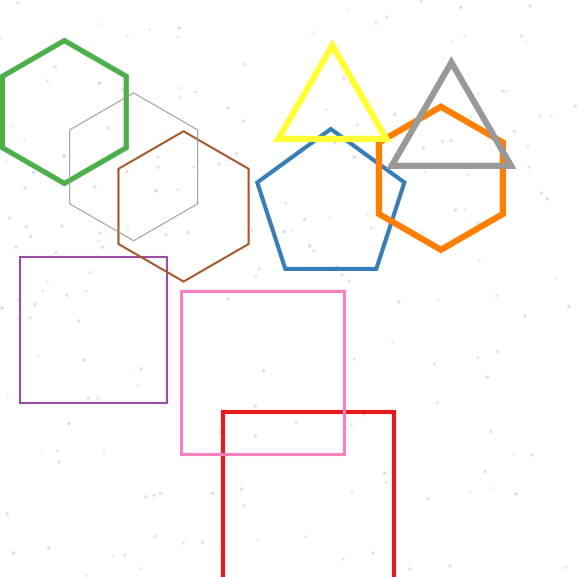[{"shape": "square", "thickness": 2, "radius": 0.74, "center": [0.534, 0.137]}, {"shape": "pentagon", "thickness": 2, "radius": 0.67, "center": [0.573, 0.642]}, {"shape": "hexagon", "thickness": 2.5, "radius": 0.62, "center": [0.111, 0.805]}, {"shape": "square", "thickness": 1, "radius": 0.63, "center": [0.162, 0.427]}, {"shape": "hexagon", "thickness": 3, "radius": 0.62, "center": [0.764, 0.691]}, {"shape": "triangle", "thickness": 3, "radius": 0.54, "center": [0.575, 0.813]}, {"shape": "hexagon", "thickness": 1, "radius": 0.65, "center": [0.318, 0.642]}, {"shape": "square", "thickness": 1.5, "radius": 0.71, "center": [0.455, 0.354]}, {"shape": "triangle", "thickness": 3, "radius": 0.6, "center": [0.782, 0.772]}, {"shape": "hexagon", "thickness": 0.5, "radius": 0.64, "center": [0.231, 0.71]}]